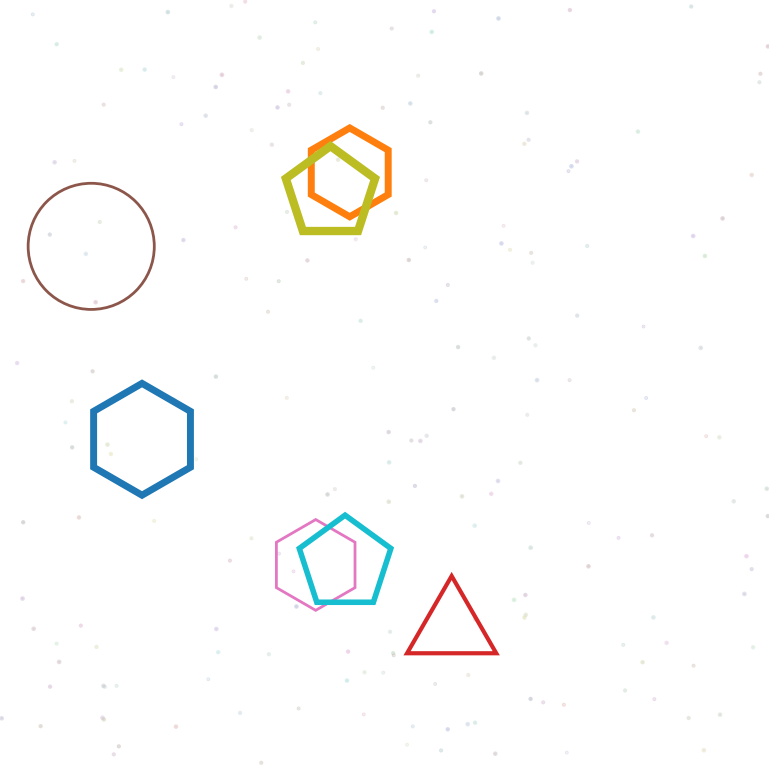[{"shape": "hexagon", "thickness": 2.5, "radius": 0.36, "center": [0.184, 0.429]}, {"shape": "hexagon", "thickness": 2.5, "radius": 0.29, "center": [0.454, 0.776]}, {"shape": "triangle", "thickness": 1.5, "radius": 0.33, "center": [0.587, 0.185]}, {"shape": "circle", "thickness": 1, "radius": 0.41, "center": [0.118, 0.68]}, {"shape": "hexagon", "thickness": 1, "radius": 0.29, "center": [0.41, 0.266]}, {"shape": "pentagon", "thickness": 3, "radius": 0.3, "center": [0.429, 0.749]}, {"shape": "pentagon", "thickness": 2, "radius": 0.31, "center": [0.448, 0.268]}]